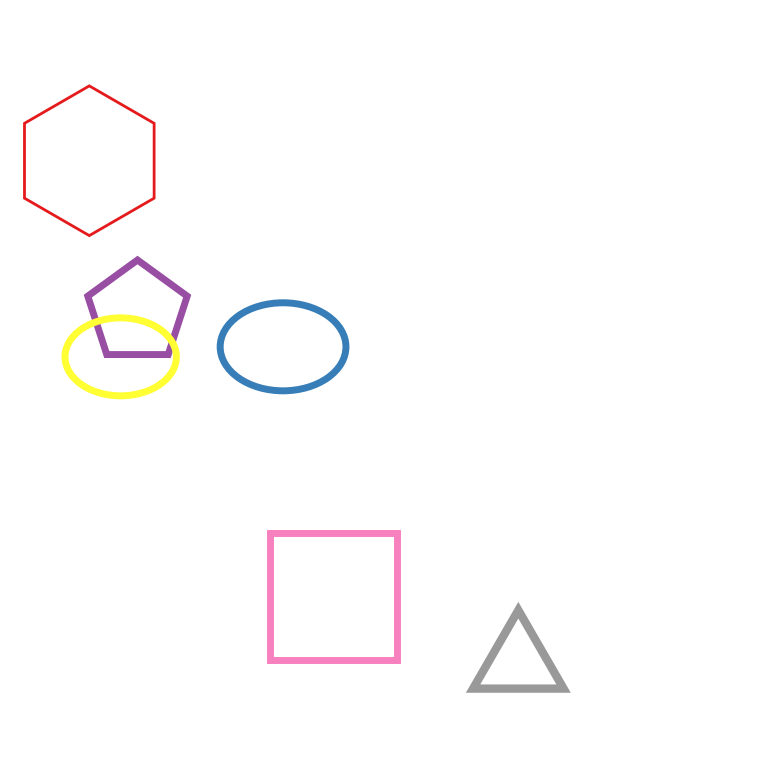[{"shape": "hexagon", "thickness": 1, "radius": 0.49, "center": [0.116, 0.791]}, {"shape": "oval", "thickness": 2.5, "radius": 0.41, "center": [0.368, 0.55]}, {"shape": "pentagon", "thickness": 2.5, "radius": 0.34, "center": [0.179, 0.594]}, {"shape": "oval", "thickness": 2.5, "radius": 0.36, "center": [0.157, 0.537]}, {"shape": "square", "thickness": 2.5, "radius": 0.41, "center": [0.434, 0.225]}, {"shape": "triangle", "thickness": 3, "radius": 0.34, "center": [0.673, 0.14]}]